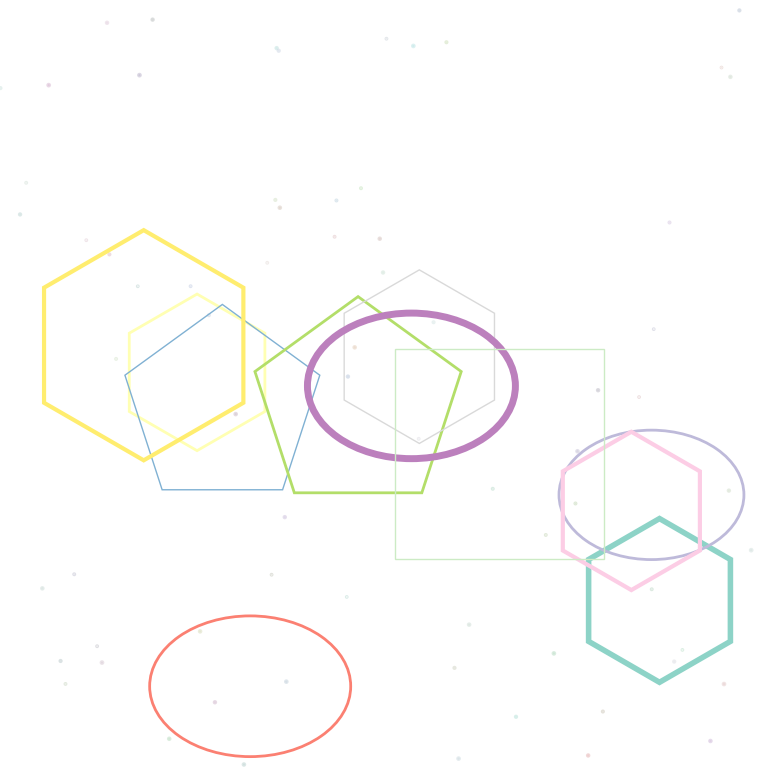[{"shape": "hexagon", "thickness": 2, "radius": 0.53, "center": [0.857, 0.22]}, {"shape": "hexagon", "thickness": 1, "radius": 0.51, "center": [0.256, 0.516]}, {"shape": "oval", "thickness": 1, "radius": 0.6, "center": [0.846, 0.357]}, {"shape": "oval", "thickness": 1, "radius": 0.65, "center": [0.325, 0.109]}, {"shape": "pentagon", "thickness": 0.5, "radius": 0.67, "center": [0.289, 0.472]}, {"shape": "pentagon", "thickness": 1, "radius": 0.7, "center": [0.465, 0.474]}, {"shape": "hexagon", "thickness": 1.5, "radius": 0.51, "center": [0.82, 0.336]}, {"shape": "hexagon", "thickness": 0.5, "radius": 0.56, "center": [0.545, 0.537]}, {"shape": "oval", "thickness": 2.5, "radius": 0.68, "center": [0.534, 0.499]}, {"shape": "square", "thickness": 0.5, "radius": 0.68, "center": [0.649, 0.41]}, {"shape": "hexagon", "thickness": 1.5, "radius": 0.75, "center": [0.187, 0.552]}]